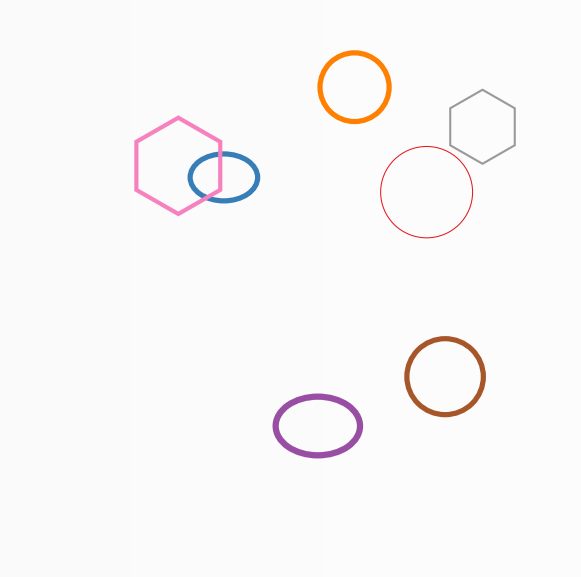[{"shape": "circle", "thickness": 0.5, "radius": 0.4, "center": [0.734, 0.666]}, {"shape": "oval", "thickness": 2.5, "radius": 0.29, "center": [0.385, 0.692]}, {"shape": "oval", "thickness": 3, "radius": 0.36, "center": [0.547, 0.261]}, {"shape": "circle", "thickness": 2.5, "radius": 0.3, "center": [0.61, 0.848]}, {"shape": "circle", "thickness": 2.5, "radius": 0.33, "center": [0.766, 0.347]}, {"shape": "hexagon", "thickness": 2, "radius": 0.42, "center": [0.307, 0.712]}, {"shape": "hexagon", "thickness": 1, "radius": 0.32, "center": [0.83, 0.78]}]